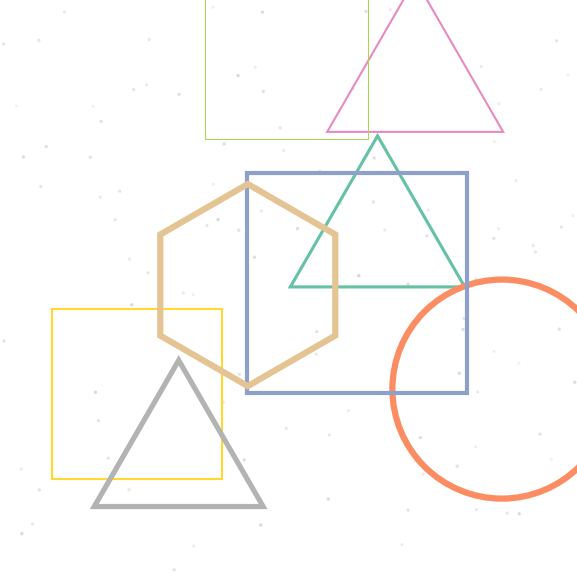[{"shape": "triangle", "thickness": 1.5, "radius": 0.87, "center": [0.654, 0.589]}, {"shape": "circle", "thickness": 3, "radius": 0.95, "center": [0.869, 0.325]}, {"shape": "square", "thickness": 2, "radius": 0.95, "center": [0.618, 0.509]}, {"shape": "triangle", "thickness": 1, "radius": 0.88, "center": [0.719, 0.859]}, {"shape": "square", "thickness": 0.5, "radius": 0.7, "center": [0.496, 0.898]}, {"shape": "square", "thickness": 1, "radius": 0.73, "center": [0.237, 0.316]}, {"shape": "hexagon", "thickness": 3, "radius": 0.87, "center": [0.429, 0.506]}, {"shape": "triangle", "thickness": 2.5, "radius": 0.84, "center": [0.309, 0.206]}]